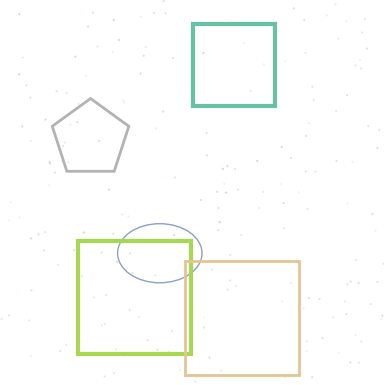[{"shape": "square", "thickness": 3, "radius": 0.54, "center": [0.608, 0.831]}, {"shape": "oval", "thickness": 1, "radius": 0.55, "center": [0.415, 0.342]}, {"shape": "square", "thickness": 3, "radius": 0.73, "center": [0.349, 0.227]}, {"shape": "square", "thickness": 2, "radius": 0.74, "center": [0.629, 0.174]}, {"shape": "pentagon", "thickness": 2, "radius": 0.52, "center": [0.235, 0.64]}]